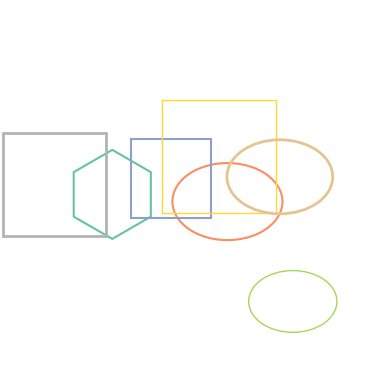[{"shape": "hexagon", "thickness": 1.5, "radius": 0.58, "center": [0.292, 0.495]}, {"shape": "oval", "thickness": 1.5, "radius": 0.71, "center": [0.591, 0.476]}, {"shape": "square", "thickness": 1.5, "radius": 0.52, "center": [0.445, 0.537]}, {"shape": "oval", "thickness": 1, "radius": 0.57, "center": [0.76, 0.217]}, {"shape": "square", "thickness": 1, "radius": 0.74, "center": [0.569, 0.593]}, {"shape": "oval", "thickness": 2, "radius": 0.69, "center": [0.727, 0.541]}, {"shape": "square", "thickness": 2, "radius": 0.67, "center": [0.143, 0.52]}]